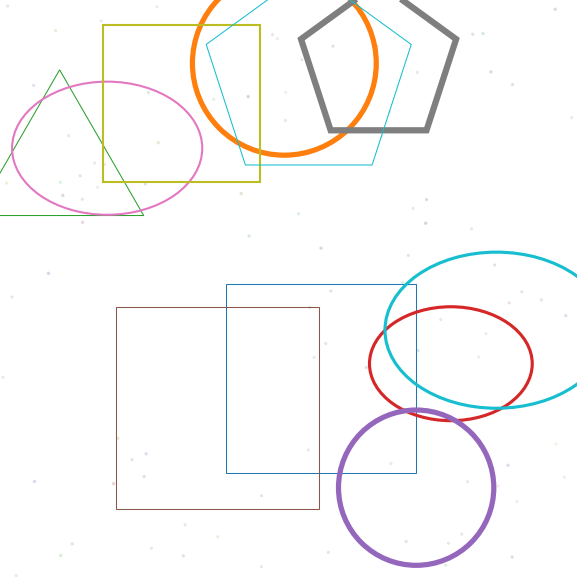[{"shape": "square", "thickness": 0.5, "radius": 0.82, "center": [0.556, 0.344]}, {"shape": "circle", "thickness": 2.5, "radius": 0.8, "center": [0.492, 0.89]}, {"shape": "triangle", "thickness": 0.5, "radius": 0.84, "center": [0.103, 0.71]}, {"shape": "oval", "thickness": 1.5, "radius": 0.7, "center": [0.781, 0.369]}, {"shape": "circle", "thickness": 2.5, "radius": 0.67, "center": [0.721, 0.155]}, {"shape": "square", "thickness": 0.5, "radius": 0.88, "center": [0.376, 0.293]}, {"shape": "oval", "thickness": 1, "radius": 0.82, "center": [0.186, 0.743]}, {"shape": "pentagon", "thickness": 3, "radius": 0.71, "center": [0.656, 0.888]}, {"shape": "square", "thickness": 1, "radius": 0.68, "center": [0.315, 0.82]}, {"shape": "pentagon", "thickness": 0.5, "radius": 0.93, "center": [0.535, 0.864]}, {"shape": "oval", "thickness": 1.5, "radius": 0.97, "center": [0.86, 0.427]}]